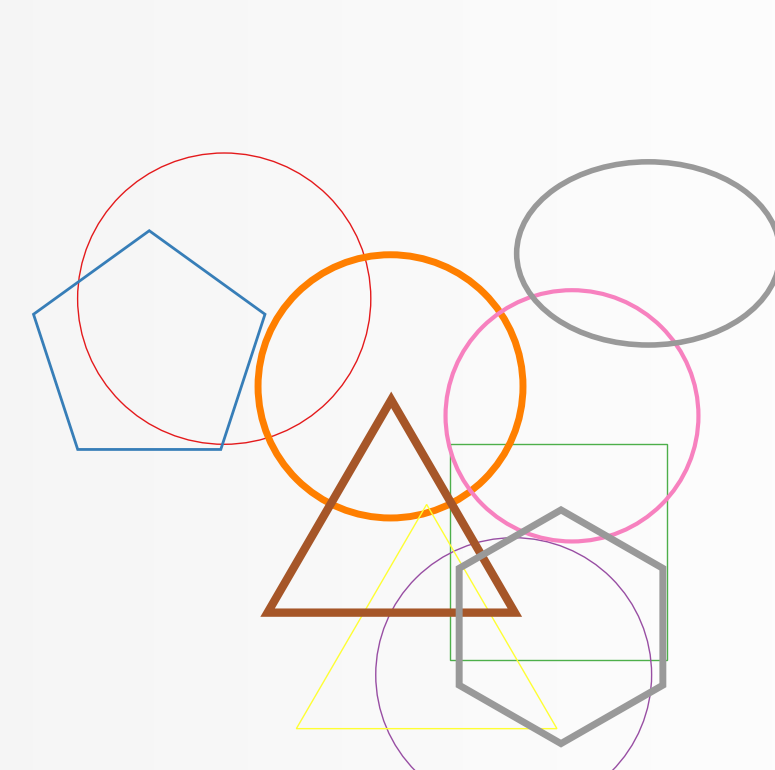[{"shape": "circle", "thickness": 0.5, "radius": 0.95, "center": [0.289, 0.612]}, {"shape": "pentagon", "thickness": 1, "radius": 0.79, "center": [0.193, 0.543]}, {"shape": "square", "thickness": 0.5, "radius": 0.7, "center": [0.721, 0.283]}, {"shape": "circle", "thickness": 0.5, "radius": 0.89, "center": [0.663, 0.124]}, {"shape": "circle", "thickness": 2.5, "radius": 0.85, "center": [0.504, 0.498]}, {"shape": "triangle", "thickness": 0.5, "radius": 0.97, "center": [0.551, 0.151]}, {"shape": "triangle", "thickness": 3, "radius": 0.92, "center": [0.505, 0.296]}, {"shape": "circle", "thickness": 1.5, "radius": 0.82, "center": [0.738, 0.46]}, {"shape": "hexagon", "thickness": 2.5, "radius": 0.76, "center": [0.724, 0.186]}, {"shape": "oval", "thickness": 2, "radius": 0.85, "center": [0.837, 0.671]}]